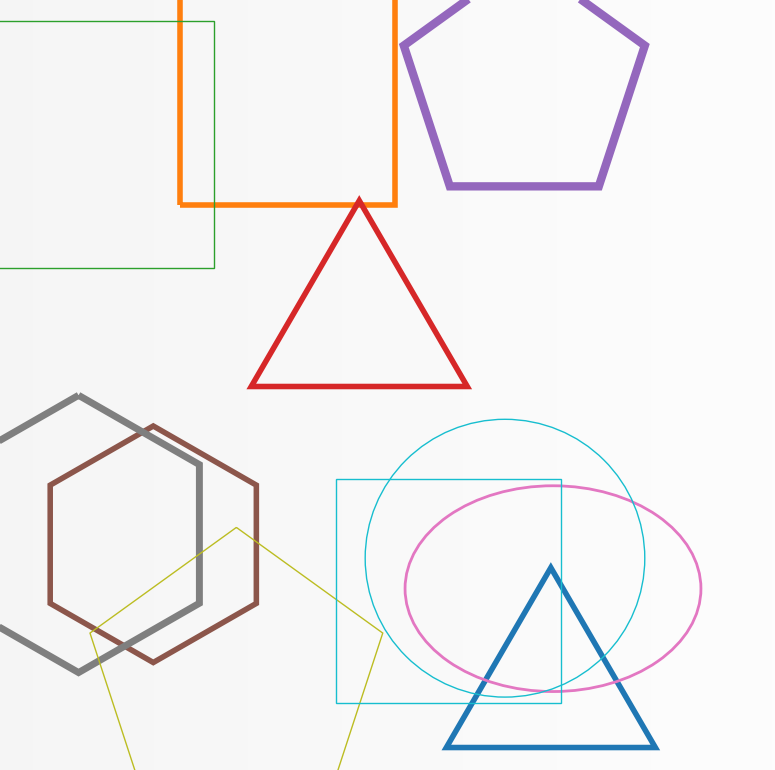[{"shape": "triangle", "thickness": 2, "radius": 0.78, "center": [0.711, 0.107]}, {"shape": "square", "thickness": 2, "radius": 0.7, "center": [0.371, 0.873]}, {"shape": "square", "thickness": 0.5, "radius": 0.8, "center": [0.116, 0.812]}, {"shape": "triangle", "thickness": 2, "radius": 0.8, "center": [0.464, 0.579]}, {"shape": "pentagon", "thickness": 3, "radius": 0.82, "center": [0.677, 0.89]}, {"shape": "hexagon", "thickness": 2, "radius": 0.77, "center": [0.198, 0.293]}, {"shape": "oval", "thickness": 1, "radius": 0.95, "center": [0.714, 0.236]}, {"shape": "hexagon", "thickness": 2.5, "radius": 0.9, "center": [0.101, 0.307]}, {"shape": "pentagon", "thickness": 0.5, "radius": 0.99, "center": [0.305, 0.116]}, {"shape": "square", "thickness": 0.5, "radius": 0.73, "center": [0.579, 0.232]}, {"shape": "circle", "thickness": 0.5, "radius": 0.9, "center": [0.652, 0.275]}]